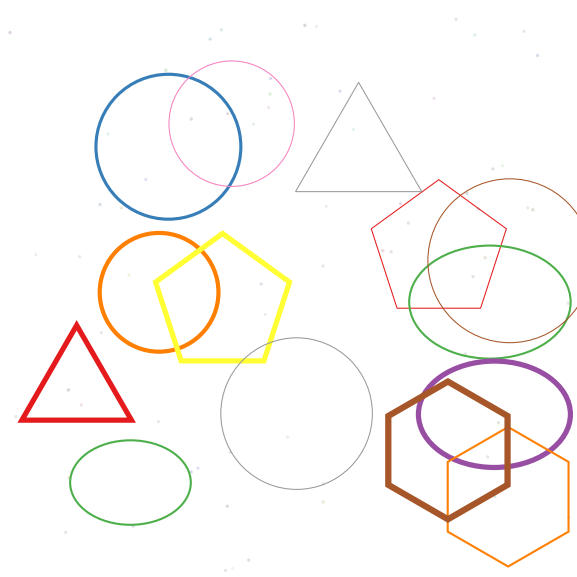[{"shape": "triangle", "thickness": 2.5, "radius": 0.55, "center": [0.133, 0.326]}, {"shape": "pentagon", "thickness": 0.5, "radius": 0.62, "center": [0.76, 0.565]}, {"shape": "circle", "thickness": 1.5, "radius": 0.63, "center": [0.292, 0.745]}, {"shape": "oval", "thickness": 1, "radius": 0.52, "center": [0.226, 0.164]}, {"shape": "oval", "thickness": 1, "radius": 0.7, "center": [0.848, 0.476]}, {"shape": "oval", "thickness": 2.5, "radius": 0.66, "center": [0.856, 0.282]}, {"shape": "hexagon", "thickness": 1, "radius": 0.6, "center": [0.88, 0.139]}, {"shape": "circle", "thickness": 2, "radius": 0.51, "center": [0.275, 0.493]}, {"shape": "pentagon", "thickness": 2.5, "radius": 0.61, "center": [0.385, 0.473]}, {"shape": "hexagon", "thickness": 3, "radius": 0.6, "center": [0.776, 0.219]}, {"shape": "circle", "thickness": 0.5, "radius": 0.71, "center": [0.883, 0.548]}, {"shape": "circle", "thickness": 0.5, "radius": 0.54, "center": [0.401, 0.785]}, {"shape": "triangle", "thickness": 0.5, "radius": 0.63, "center": [0.621, 0.73]}, {"shape": "circle", "thickness": 0.5, "radius": 0.66, "center": [0.514, 0.283]}]